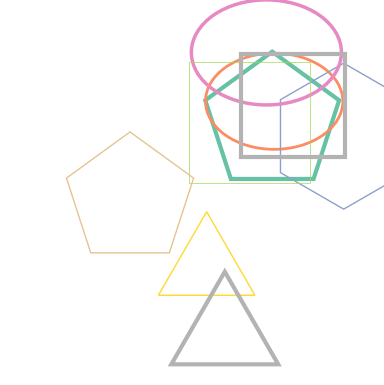[{"shape": "pentagon", "thickness": 3, "radius": 0.91, "center": [0.707, 0.683]}, {"shape": "oval", "thickness": 2, "radius": 0.89, "center": [0.712, 0.737]}, {"shape": "hexagon", "thickness": 1, "radius": 0.95, "center": [0.893, 0.646]}, {"shape": "oval", "thickness": 2.5, "radius": 0.97, "center": [0.692, 0.864]}, {"shape": "square", "thickness": 0.5, "radius": 0.79, "center": [0.648, 0.682]}, {"shape": "triangle", "thickness": 1, "radius": 0.72, "center": [0.537, 0.305]}, {"shape": "pentagon", "thickness": 1, "radius": 0.87, "center": [0.338, 0.484]}, {"shape": "square", "thickness": 3, "radius": 0.67, "center": [0.761, 0.726]}, {"shape": "triangle", "thickness": 3, "radius": 0.8, "center": [0.584, 0.134]}]